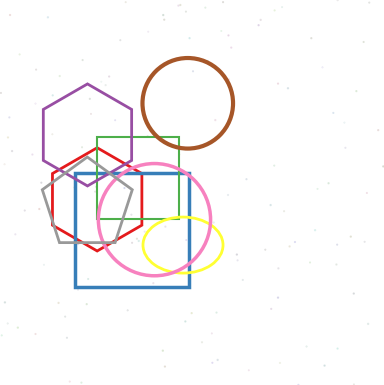[{"shape": "hexagon", "thickness": 2, "radius": 0.67, "center": [0.252, 0.482]}, {"shape": "square", "thickness": 2.5, "radius": 0.74, "center": [0.342, 0.402]}, {"shape": "square", "thickness": 1.5, "radius": 0.53, "center": [0.358, 0.537]}, {"shape": "hexagon", "thickness": 2, "radius": 0.66, "center": [0.227, 0.65]}, {"shape": "oval", "thickness": 2, "radius": 0.52, "center": [0.475, 0.363]}, {"shape": "circle", "thickness": 3, "radius": 0.59, "center": [0.488, 0.732]}, {"shape": "circle", "thickness": 2.5, "radius": 0.73, "center": [0.401, 0.429]}, {"shape": "pentagon", "thickness": 2, "radius": 0.61, "center": [0.227, 0.469]}]